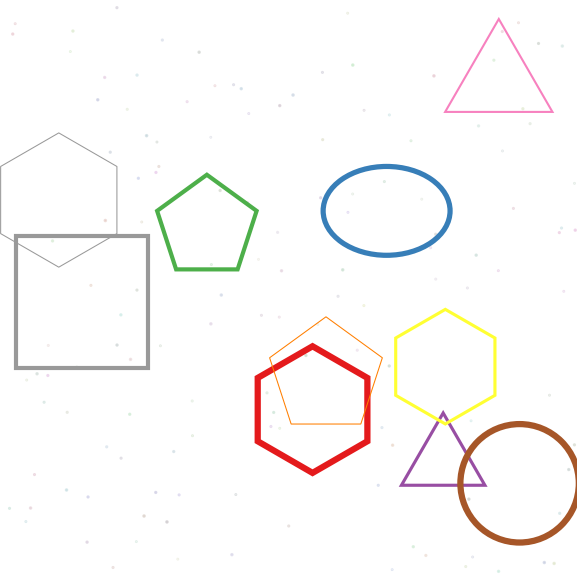[{"shape": "hexagon", "thickness": 3, "radius": 0.55, "center": [0.541, 0.29]}, {"shape": "oval", "thickness": 2.5, "radius": 0.55, "center": [0.669, 0.634]}, {"shape": "pentagon", "thickness": 2, "radius": 0.45, "center": [0.358, 0.606]}, {"shape": "triangle", "thickness": 1.5, "radius": 0.42, "center": [0.767, 0.201]}, {"shape": "pentagon", "thickness": 0.5, "radius": 0.51, "center": [0.564, 0.348]}, {"shape": "hexagon", "thickness": 1.5, "radius": 0.5, "center": [0.771, 0.364]}, {"shape": "circle", "thickness": 3, "radius": 0.51, "center": [0.9, 0.162]}, {"shape": "triangle", "thickness": 1, "radius": 0.54, "center": [0.864, 0.859]}, {"shape": "hexagon", "thickness": 0.5, "radius": 0.58, "center": [0.102, 0.653]}, {"shape": "square", "thickness": 2, "radius": 0.57, "center": [0.142, 0.476]}]